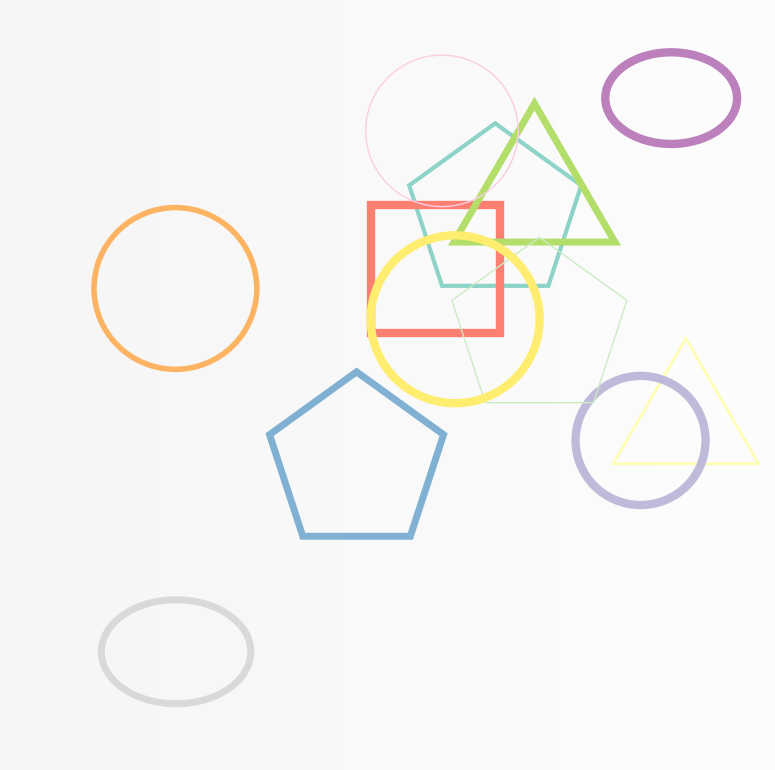[{"shape": "pentagon", "thickness": 1.5, "radius": 0.58, "center": [0.639, 0.723]}, {"shape": "triangle", "thickness": 1, "radius": 0.54, "center": [0.885, 0.452]}, {"shape": "circle", "thickness": 3, "radius": 0.42, "center": [0.827, 0.428]}, {"shape": "square", "thickness": 3, "radius": 0.42, "center": [0.562, 0.651]}, {"shape": "pentagon", "thickness": 2.5, "radius": 0.59, "center": [0.46, 0.399]}, {"shape": "circle", "thickness": 2, "radius": 0.53, "center": [0.226, 0.625]}, {"shape": "triangle", "thickness": 2.5, "radius": 0.6, "center": [0.69, 0.746]}, {"shape": "circle", "thickness": 0.5, "radius": 0.49, "center": [0.57, 0.83]}, {"shape": "oval", "thickness": 2.5, "radius": 0.48, "center": [0.227, 0.154]}, {"shape": "oval", "thickness": 3, "radius": 0.43, "center": [0.866, 0.873]}, {"shape": "pentagon", "thickness": 0.5, "radius": 0.59, "center": [0.696, 0.573]}, {"shape": "circle", "thickness": 3, "radius": 0.54, "center": [0.587, 0.585]}]